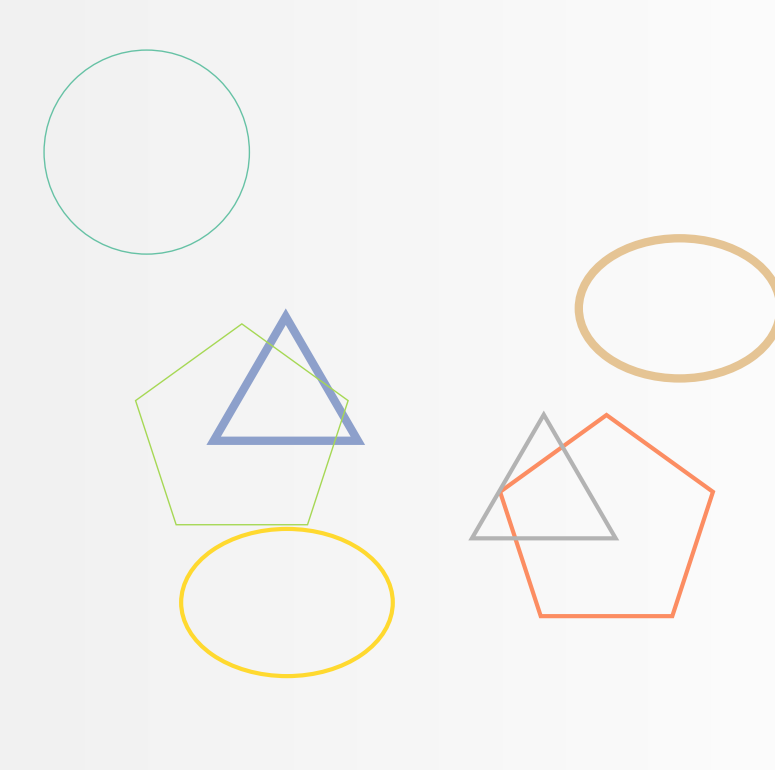[{"shape": "circle", "thickness": 0.5, "radius": 0.66, "center": [0.189, 0.802]}, {"shape": "pentagon", "thickness": 1.5, "radius": 0.72, "center": [0.783, 0.317]}, {"shape": "triangle", "thickness": 3, "radius": 0.54, "center": [0.369, 0.481]}, {"shape": "pentagon", "thickness": 0.5, "radius": 0.72, "center": [0.312, 0.435]}, {"shape": "oval", "thickness": 1.5, "radius": 0.68, "center": [0.37, 0.218]}, {"shape": "oval", "thickness": 3, "radius": 0.65, "center": [0.877, 0.6]}, {"shape": "triangle", "thickness": 1.5, "radius": 0.54, "center": [0.702, 0.354]}]